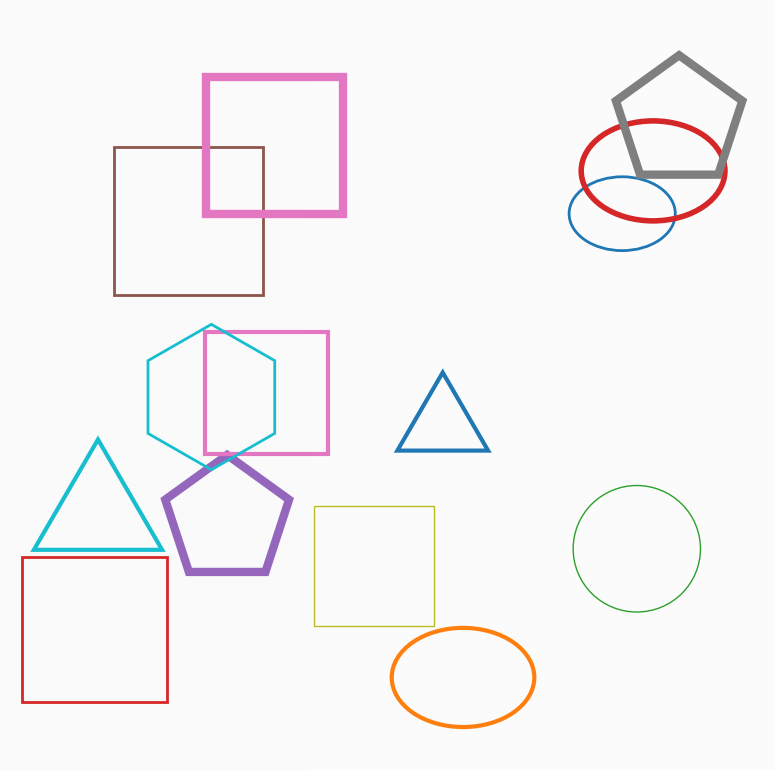[{"shape": "oval", "thickness": 1, "radius": 0.34, "center": [0.803, 0.722]}, {"shape": "triangle", "thickness": 1.5, "radius": 0.34, "center": [0.571, 0.449]}, {"shape": "oval", "thickness": 1.5, "radius": 0.46, "center": [0.597, 0.12]}, {"shape": "circle", "thickness": 0.5, "radius": 0.41, "center": [0.822, 0.287]}, {"shape": "oval", "thickness": 2, "radius": 0.46, "center": [0.843, 0.778]}, {"shape": "square", "thickness": 1, "radius": 0.47, "center": [0.122, 0.183]}, {"shape": "pentagon", "thickness": 3, "radius": 0.42, "center": [0.293, 0.325]}, {"shape": "square", "thickness": 1, "radius": 0.48, "center": [0.243, 0.713]}, {"shape": "square", "thickness": 3, "radius": 0.44, "center": [0.354, 0.811]}, {"shape": "square", "thickness": 1.5, "radius": 0.4, "center": [0.343, 0.489]}, {"shape": "pentagon", "thickness": 3, "radius": 0.43, "center": [0.876, 0.843]}, {"shape": "square", "thickness": 0.5, "radius": 0.39, "center": [0.483, 0.264]}, {"shape": "triangle", "thickness": 1.5, "radius": 0.48, "center": [0.126, 0.334]}, {"shape": "hexagon", "thickness": 1, "radius": 0.47, "center": [0.273, 0.484]}]